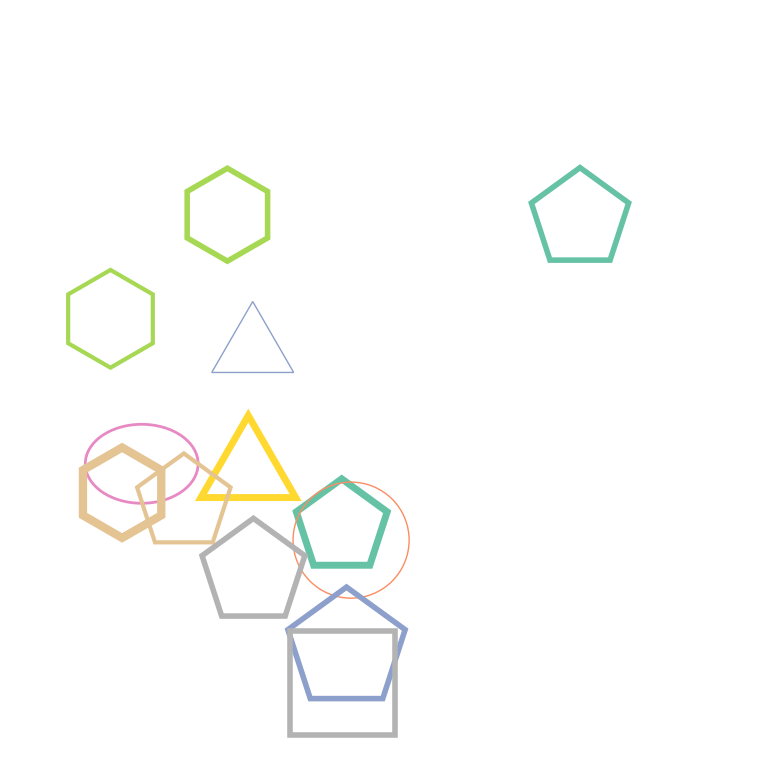[{"shape": "pentagon", "thickness": 2.5, "radius": 0.31, "center": [0.444, 0.316]}, {"shape": "pentagon", "thickness": 2, "radius": 0.33, "center": [0.753, 0.716]}, {"shape": "circle", "thickness": 0.5, "radius": 0.38, "center": [0.456, 0.299]}, {"shape": "triangle", "thickness": 0.5, "radius": 0.31, "center": [0.328, 0.547]}, {"shape": "pentagon", "thickness": 2, "radius": 0.4, "center": [0.45, 0.158]}, {"shape": "oval", "thickness": 1, "radius": 0.37, "center": [0.184, 0.398]}, {"shape": "hexagon", "thickness": 2, "radius": 0.3, "center": [0.295, 0.721]}, {"shape": "hexagon", "thickness": 1.5, "radius": 0.32, "center": [0.143, 0.586]}, {"shape": "triangle", "thickness": 2.5, "radius": 0.36, "center": [0.322, 0.389]}, {"shape": "hexagon", "thickness": 3, "radius": 0.29, "center": [0.159, 0.36]}, {"shape": "pentagon", "thickness": 1.5, "radius": 0.32, "center": [0.239, 0.347]}, {"shape": "square", "thickness": 2, "radius": 0.34, "center": [0.445, 0.113]}, {"shape": "pentagon", "thickness": 2, "radius": 0.35, "center": [0.329, 0.257]}]